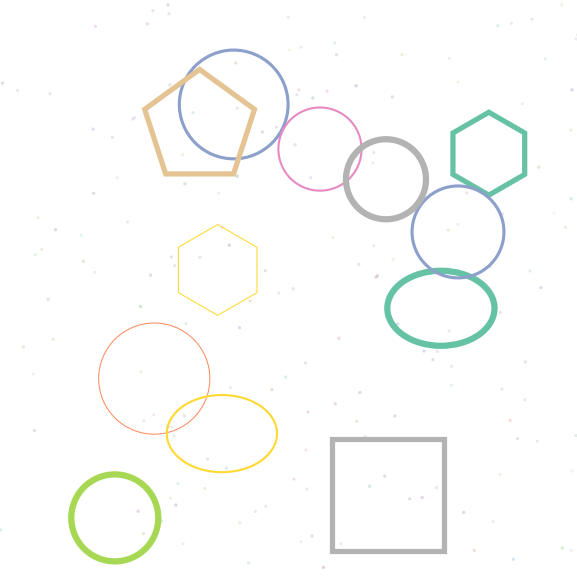[{"shape": "oval", "thickness": 3, "radius": 0.46, "center": [0.763, 0.465]}, {"shape": "hexagon", "thickness": 2.5, "radius": 0.36, "center": [0.846, 0.733]}, {"shape": "circle", "thickness": 0.5, "radius": 0.48, "center": [0.267, 0.344]}, {"shape": "circle", "thickness": 1.5, "radius": 0.4, "center": [0.793, 0.598]}, {"shape": "circle", "thickness": 1.5, "radius": 0.47, "center": [0.405, 0.818]}, {"shape": "circle", "thickness": 1, "radius": 0.36, "center": [0.554, 0.741]}, {"shape": "circle", "thickness": 3, "radius": 0.38, "center": [0.199, 0.102]}, {"shape": "hexagon", "thickness": 0.5, "radius": 0.39, "center": [0.377, 0.532]}, {"shape": "oval", "thickness": 1, "radius": 0.48, "center": [0.384, 0.248]}, {"shape": "pentagon", "thickness": 2.5, "radius": 0.5, "center": [0.346, 0.779]}, {"shape": "square", "thickness": 2.5, "radius": 0.48, "center": [0.671, 0.141]}, {"shape": "circle", "thickness": 3, "radius": 0.35, "center": [0.668, 0.689]}]